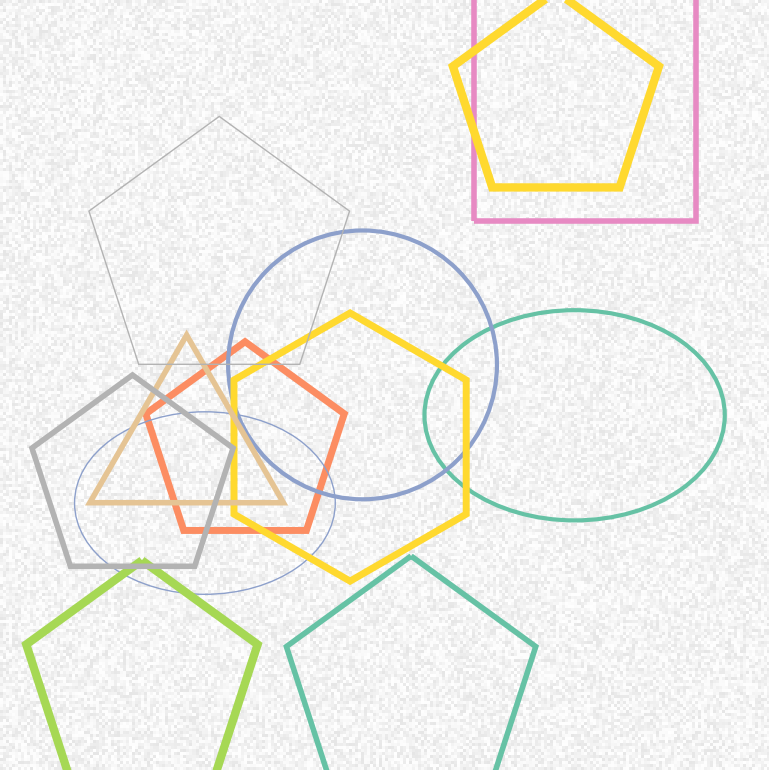[{"shape": "oval", "thickness": 1.5, "radius": 0.98, "center": [0.746, 0.461]}, {"shape": "pentagon", "thickness": 2, "radius": 0.85, "center": [0.534, 0.108]}, {"shape": "pentagon", "thickness": 2.5, "radius": 0.68, "center": [0.318, 0.421]}, {"shape": "circle", "thickness": 1.5, "radius": 0.87, "center": [0.471, 0.526]}, {"shape": "oval", "thickness": 0.5, "radius": 0.85, "center": [0.266, 0.347]}, {"shape": "square", "thickness": 2, "radius": 0.72, "center": [0.76, 0.858]}, {"shape": "pentagon", "thickness": 3, "radius": 0.79, "center": [0.184, 0.114]}, {"shape": "hexagon", "thickness": 2.5, "radius": 0.87, "center": [0.455, 0.419]}, {"shape": "pentagon", "thickness": 3, "radius": 0.7, "center": [0.722, 0.87]}, {"shape": "triangle", "thickness": 2, "radius": 0.73, "center": [0.242, 0.42]}, {"shape": "pentagon", "thickness": 2, "radius": 0.69, "center": [0.172, 0.376]}, {"shape": "pentagon", "thickness": 0.5, "radius": 0.89, "center": [0.285, 0.671]}]